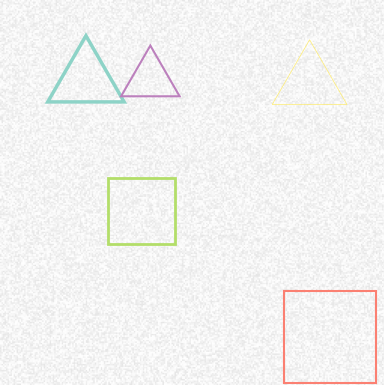[{"shape": "triangle", "thickness": 2.5, "radius": 0.57, "center": [0.223, 0.793]}, {"shape": "square", "thickness": 1.5, "radius": 0.6, "center": [0.858, 0.124]}, {"shape": "square", "thickness": 2, "radius": 0.43, "center": [0.368, 0.452]}, {"shape": "triangle", "thickness": 1.5, "radius": 0.44, "center": [0.391, 0.794]}, {"shape": "triangle", "thickness": 0.5, "radius": 0.56, "center": [0.804, 0.785]}]